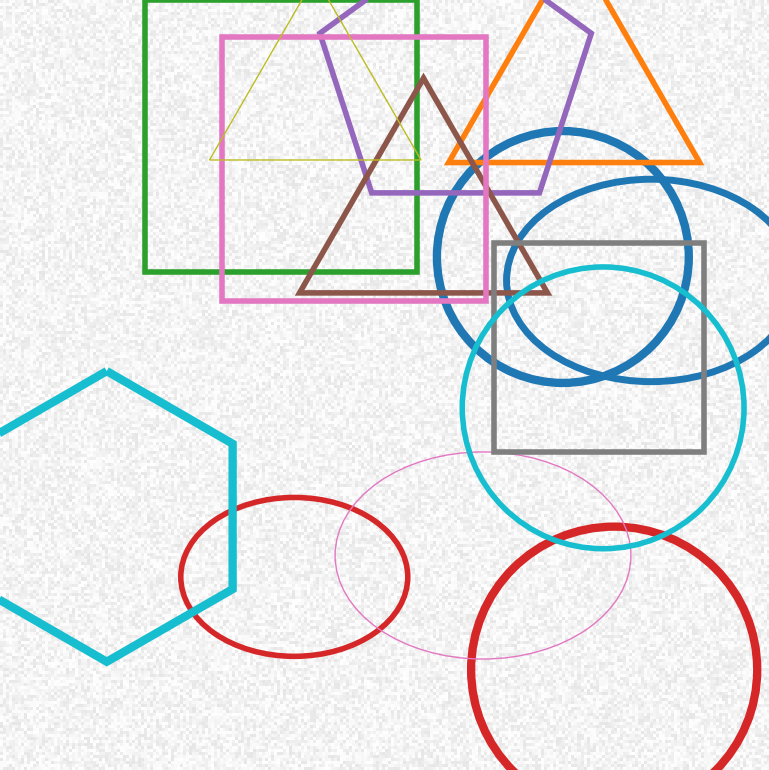[{"shape": "circle", "thickness": 3, "radius": 0.82, "center": [0.731, 0.666]}, {"shape": "oval", "thickness": 2.5, "radius": 0.94, "center": [0.846, 0.636]}, {"shape": "triangle", "thickness": 2, "radius": 0.94, "center": [0.746, 0.883]}, {"shape": "square", "thickness": 2, "radius": 0.88, "center": [0.365, 0.823]}, {"shape": "circle", "thickness": 3, "radius": 0.93, "center": [0.798, 0.13]}, {"shape": "oval", "thickness": 2, "radius": 0.74, "center": [0.382, 0.251]}, {"shape": "pentagon", "thickness": 2, "radius": 0.93, "center": [0.592, 0.899]}, {"shape": "triangle", "thickness": 2, "radius": 0.93, "center": [0.55, 0.713]}, {"shape": "oval", "thickness": 0.5, "radius": 0.96, "center": [0.627, 0.279]}, {"shape": "square", "thickness": 2, "radius": 0.86, "center": [0.459, 0.781]}, {"shape": "square", "thickness": 2, "radius": 0.68, "center": [0.778, 0.549]}, {"shape": "triangle", "thickness": 0.5, "radius": 0.79, "center": [0.409, 0.872]}, {"shape": "hexagon", "thickness": 3, "radius": 0.94, "center": [0.139, 0.329]}, {"shape": "circle", "thickness": 2, "radius": 0.91, "center": [0.783, 0.47]}]